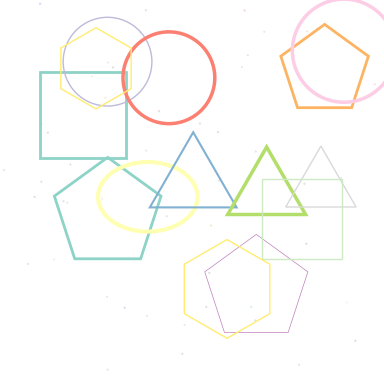[{"shape": "square", "thickness": 2, "radius": 0.56, "center": [0.217, 0.702]}, {"shape": "pentagon", "thickness": 2, "radius": 0.73, "center": [0.28, 0.446]}, {"shape": "oval", "thickness": 3, "radius": 0.65, "center": [0.384, 0.489]}, {"shape": "circle", "thickness": 1, "radius": 0.58, "center": [0.279, 0.84]}, {"shape": "circle", "thickness": 2.5, "radius": 0.6, "center": [0.439, 0.798]}, {"shape": "triangle", "thickness": 1.5, "radius": 0.65, "center": [0.502, 0.526]}, {"shape": "pentagon", "thickness": 2, "radius": 0.6, "center": [0.843, 0.817]}, {"shape": "triangle", "thickness": 2.5, "radius": 0.58, "center": [0.693, 0.501]}, {"shape": "circle", "thickness": 2.5, "radius": 0.67, "center": [0.893, 0.868]}, {"shape": "triangle", "thickness": 1, "radius": 0.53, "center": [0.833, 0.515]}, {"shape": "pentagon", "thickness": 0.5, "radius": 0.7, "center": [0.666, 0.25]}, {"shape": "square", "thickness": 1, "radius": 0.52, "center": [0.785, 0.431]}, {"shape": "hexagon", "thickness": 1, "radius": 0.64, "center": [0.59, 0.249]}, {"shape": "hexagon", "thickness": 1, "radius": 0.53, "center": [0.249, 0.823]}]